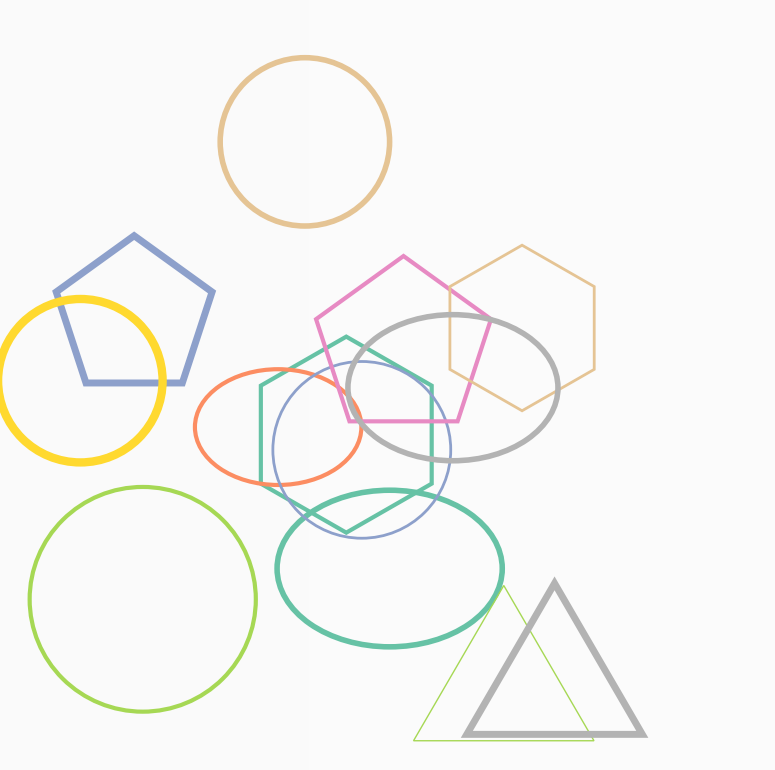[{"shape": "hexagon", "thickness": 1.5, "radius": 0.64, "center": [0.447, 0.436]}, {"shape": "oval", "thickness": 2, "radius": 0.73, "center": [0.503, 0.262]}, {"shape": "oval", "thickness": 1.5, "radius": 0.54, "center": [0.359, 0.445]}, {"shape": "pentagon", "thickness": 2.5, "radius": 0.53, "center": [0.173, 0.588]}, {"shape": "circle", "thickness": 1, "radius": 0.57, "center": [0.467, 0.416]}, {"shape": "pentagon", "thickness": 1.5, "radius": 0.59, "center": [0.521, 0.549]}, {"shape": "triangle", "thickness": 0.5, "radius": 0.67, "center": [0.65, 0.105]}, {"shape": "circle", "thickness": 1.5, "radius": 0.73, "center": [0.184, 0.222]}, {"shape": "circle", "thickness": 3, "radius": 0.53, "center": [0.104, 0.506]}, {"shape": "circle", "thickness": 2, "radius": 0.55, "center": [0.393, 0.816]}, {"shape": "hexagon", "thickness": 1, "radius": 0.54, "center": [0.674, 0.574]}, {"shape": "triangle", "thickness": 2.5, "radius": 0.65, "center": [0.716, 0.112]}, {"shape": "oval", "thickness": 2, "radius": 0.68, "center": [0.584, 0.496]}]